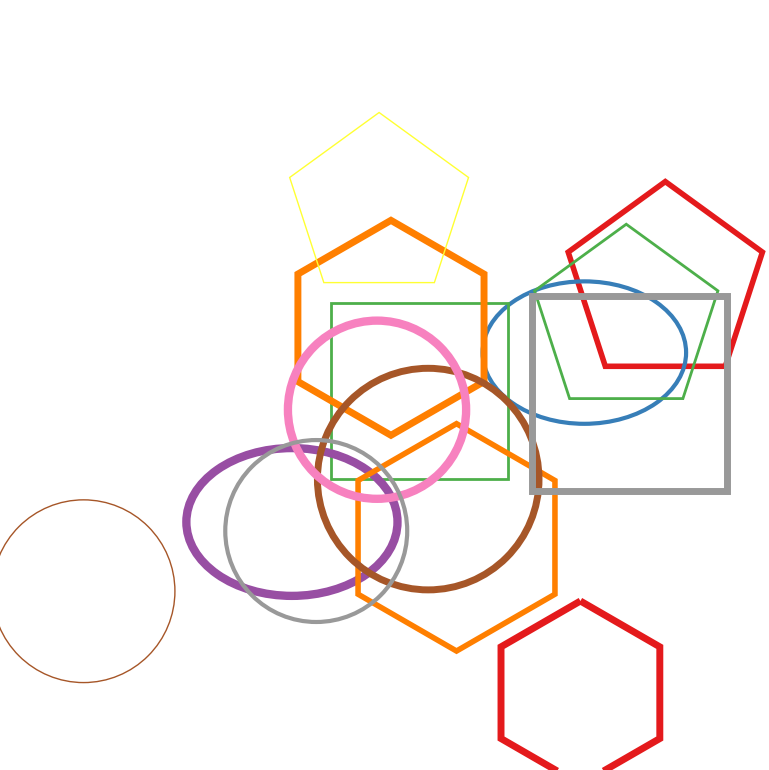[{"shape": "pentagon", "thickness": 2, "radius": 0.66, "center": [0.864, 0.632]}, {"shape": "hexagon", "thickness": 2.5, "radius": 0.6, "center": [0.754, 0.1]}, {"shape": "oval", "thickness": 1.5, "radius": 0.66, "center": [0.759, 0.542]}, {"shape": "square", "thickness": 1, "radius": 0.57, "center": [0.545, 0.492]}, {"shape": "pentagon", "thickness": 1, "radius": 0.63, "center": [0.813, 0.584]}, {"shape": "oval", "thickness": 3, "radius": 0.69, "center": [0.379, 0.322]}, {"shape": "hexagon", "thickness": 2.5, "radius": 0.7, "center": [0.508, 0.574]}, {"shape": "hexagon", "thickness": 2, "radius": 0.74, "center": [0.593, 0.302]}, {"shape": "pentagon", "thickness": 0.5, "radius": 0.61, "center": [0.492, 0.732]}, {"shape": "circle", "thickness": 2.5, "radius": 0.72, "center": [0.556, 0.378]}, {"shape": "circle", "thickness": 0.5, "radius": 0.59, "center": [0.109, 0.232]}, {"shape": "circle", "thickness": 3, "radius": 0.58, "center": [0.49, 0.468]}, {"shape": "square", "thickness": 2.5, "radius": 0.63, "center": [0.817, 0.489]}, {"shape": "circle", "thickness": 1.5, "radius": 0.59, "center": [0.411, 0.31]}]